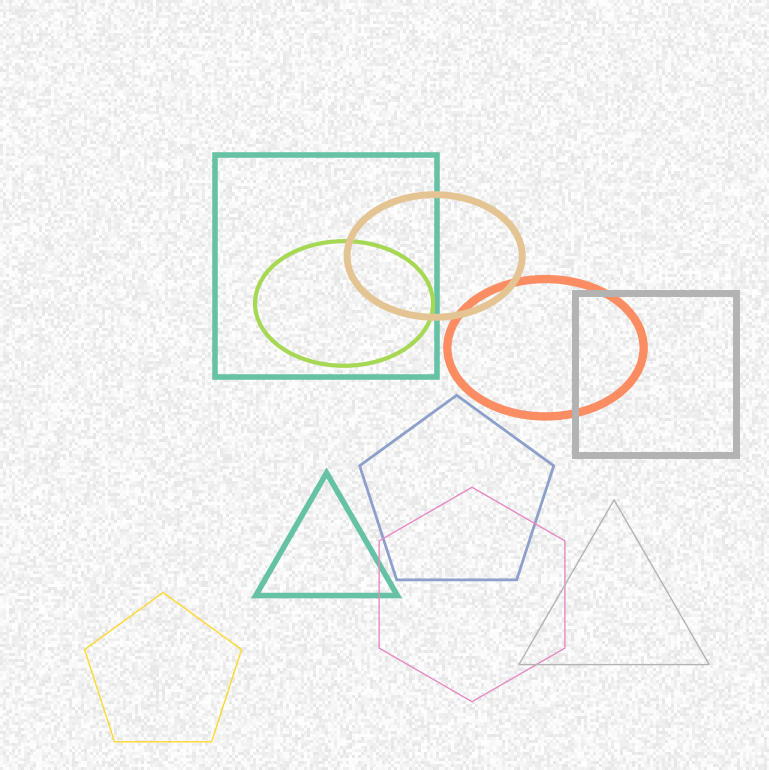[{"shape": "triangle", "thickness": 2, "radius": 0.53, "center": [0.424, 0.28]}, {"shape": "square", "thickness": 2, "radius": 0.72, "center": [0.423, 0.655]}, {"shape": "oval", "thickness": 3, "radius": 0.64, "center": [0.708, 0.548]}, {"shape": "pentagon", "thickness": 1, "radius": 0.66, "center": [0.593, 0.354]}, {"shape": "hexagon", "thickness": 0.5, "radius": 0.7, "center": [0.613, 0.228]}, {"shape": "oval", "thickness": 1.5, "radius": 0.58, "center": [0.447, 0.606]}, {"shape": "pentagon", "thickness": 0.5, "radius": 0.54, "center": [0.212, 0.123]}, {"shape": "oval", "thickness": 2.5, "radius": 0.57, "center": [0.564, 0.668]}, {"shape": "triangle", "thickness": 0.5, "radius": 0.71, "center": [0.797, 0.208]}, {"shape": "square", "thickness": 2.5, "radius": 0.52, "center": [0.851, 0.514]}]